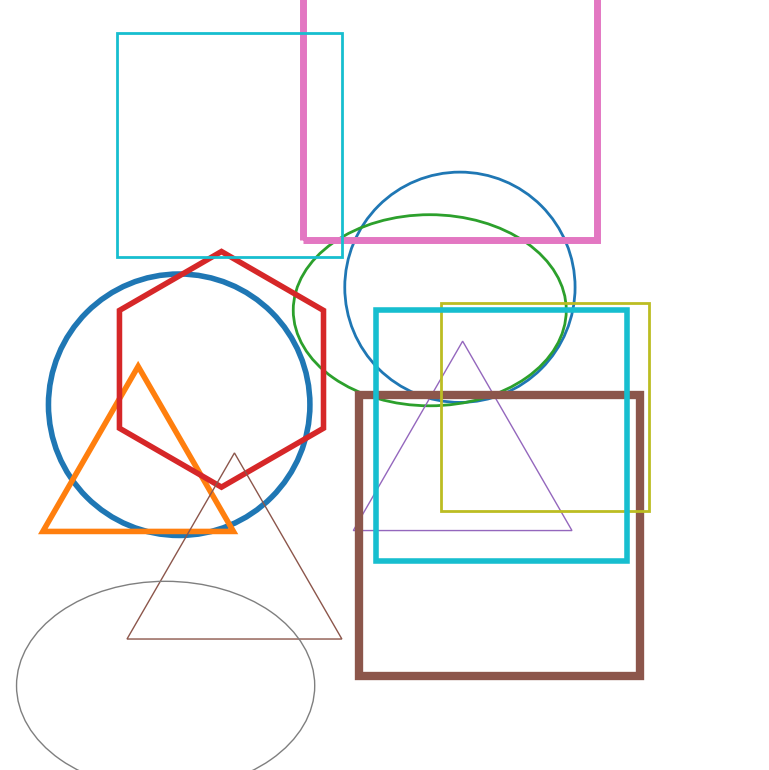[{"shape": "circle", "thickness": 2, "radius": 0.85, "center": [0.233, 0.474]}, {"shape": "circle", "thickness": 1, "radius": 0.75, "center": [0.597, 0.627]}, {"shape": "triangle", "thickness": 2, "radius": 0.71, "center": [0.179, 0.381]}, {"shape": "oval", "thickness": 1, "radius": 0.89, "center": [0.558, 0.597]}, {"shape": "hexagon", "thickness": 2, "radius": 0.76, "center": [0.288, 0.52]}, {"shape": "triangle", "thickness": 0.5, "radius": 0.82, "center": [0.601, 0.393]}, {"shape": "square", "thickness": 3, "radius": 0.91, "center": [0.649, 0.304]}, {"shape": "triangle", "thickness": 0.5, "radius": 0.81, "center": [0.304, 0.251]}, {"shape": "square", "thickness": 2.5, "radius": 0.95, "center": [0.584, 0.878]}, {"shape": "oval", "thickness": 0.5, "radius": 0.97, "center": [0.215, 0.11]}, {"shape": "square", "thickness": 1, "radius": 0.67, "center": [0.708, 0.471]}, {"shape": "square", "thickness": 1, "radius": 0.73, "center": [0.298, 0.811]}, {"shape": "square", "thickness": 2, "radius": 0.81, "center": [0.651, 0.434]}]